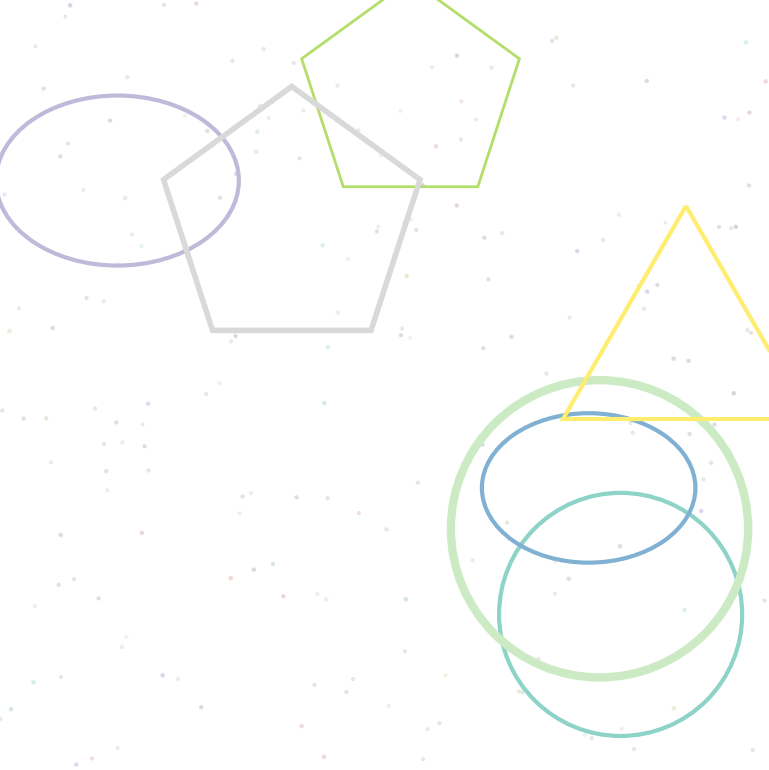[{"shape": "circle", "thickness": 1.5, "radius": 0.79, "center": [0.806, 0.202]}, {"shape": "oval", "thickness": 1.5, "radius": 0.79, "center": [0.152, 0.766]}, {"shape": "oval", "thickness": 1.5, "radius": 0.69, "center": [0.764, 0.366]}, {"shape": "pentagon", "thickness": 1, "radius": 0.74, "center": [0.533, 0.878]}, {"shape": "pentagon", "thickness": 2, "radius": 0.88, "center": [0.379, 0.713]}, {"shape": "circle", "thickness": 3, "radius": 0.97, "center": [0.779, 0.313]}, {"shape": "triangle", "thickness": 1.5, "radius": 0.92, "center": [0.891, 0.548]}]